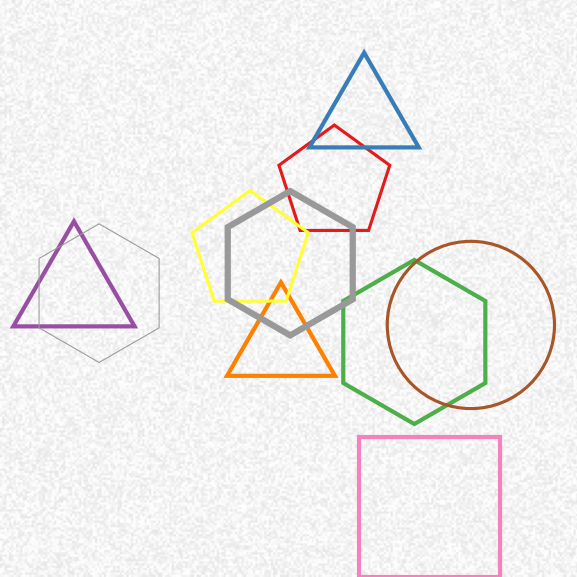[{"shape": "pentagon", "thickness": 1.5, "radius": 0.5, "center": [0.579, 0.682]}, {"shape": "triangle", "thickness": 2, "radius": 0.55, "center": [0.631, 0.799]}, {"shape": "hexagon", "thickness": 2, "radius": 0.71, "center": [0.717, 0.407]}, {"shape": "triangle", "thickness": 2, "radius": 0.61, "center": [0.128, 0.495]}, {"shape": "triangle", "thickness": 2, "radius": 0.54, "center": [0.487, 0.402]}, {"shape": "pentagon", "thickness": 1.5, "radius": 0.53, "center": [0.433, 0.563]}, {"shape": "circle", "thickness": 1.5, "radius": 0.72, "center": [0.815, 0.436]}, {"shape": "square", "thickness": 2, "radius": 0.61, "center": [0.743, 0.121]}, {"shape": "hexagon", "thickness": 0.5, "radius": 0.6, "center": [0.172, 0.492]}, {"shape": "hexagon", "thickness": 3, "radius": 0.62, "center": [0.503, 0.543]}]